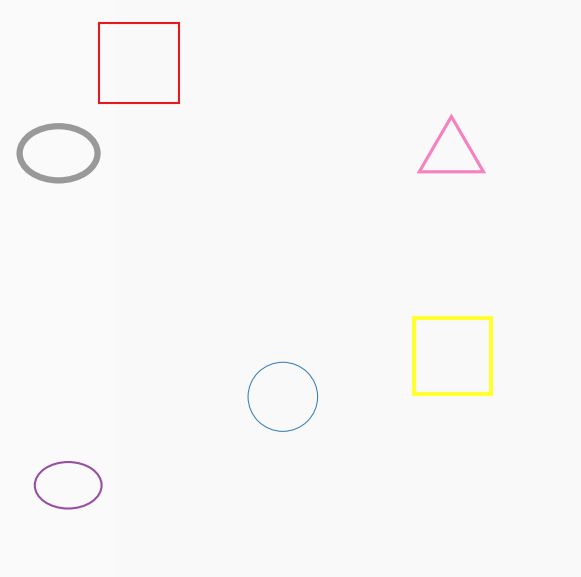[{"shape": "square", "thickness": 1, "radius": 0.34, "center": [0.239, 0.89]}, {"shape": "circle", "thickness": 0.5, "radius": 0.3, "center": [0.487, 0.312]}, {"shape": "oval", "thickness": 1, "radius": 0.29, "center": [0.117, 0.159]}, {"shape": "square", "thickness": 2, "radius": 0.33, "center": [0.779, 0.383]}, {"shape": "triangle", "thickness": 1.5, "radius": 0.32, "center": [0.777, 0.734]}, {"shape": "oval", "thickness": 3, "radius": 0.34, "center": [0.101, 0.734]}]